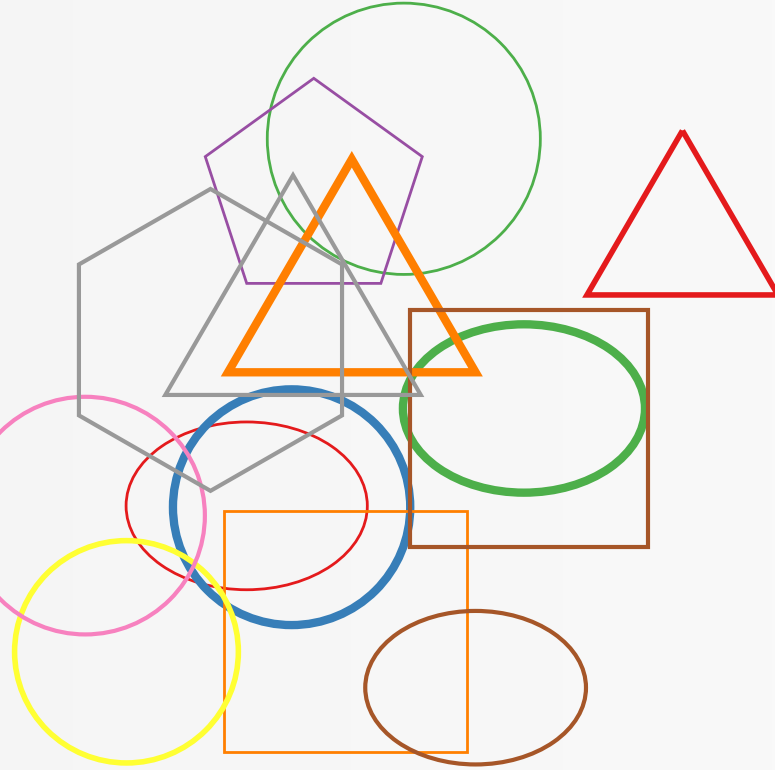[{"shape": "triangle", "thickness": 2, "radius": 0.71, "center": [0.881, 0.688]}, {"shape": "oval", "thickness": 1, "radius": 0.78, "center": [0.318, 0.343]}, {"shape": "circle", "thickness": 3, "radius": 0.77, "center": [0.376, 0.341]}, {"shape": "circle", "thickness": 1, "radius": 0.88, "center": [0.521, 0.82]}, {"shape": "oval", "thickness": 3, "radius": 0.78, "center": [0.676, 0.47]}, {"shape": "pentagon", "thickness": 1, "radius": 0.74, "center": [0.405, 0.751]}, {"shape": "triangle", "thickness": 3, "radius": 0.92, "center": [0.454, 0.609]}, {"shape": "square", "thickness": 1, "radius": 0.78, "center": [0.446, 0.18]}, {"shape": "circle", "thickness": 2, "radius": 0.72, "center": [0.163, 0.154]}, {"shape": "square", "thickness": 1.5, "radius": 0.77, "center": [0.683, 0.444]}, {"shape": "oval", "thickness": 1.5, "radius": 0.71, "center": [0.614, 0.107]}, {"shape": "circle", "thickness": 1.5, "radius": 0.77, "center": [0.11, 0.33]}, {"shape": "hexagon", "thickness": 1.5, "radius": 0.98, "center": [0.272, 0.559]}, {"shape": "triangle", "thickness": 1.5, "radius": 0.95, "center": [0.378, 0.582]}]